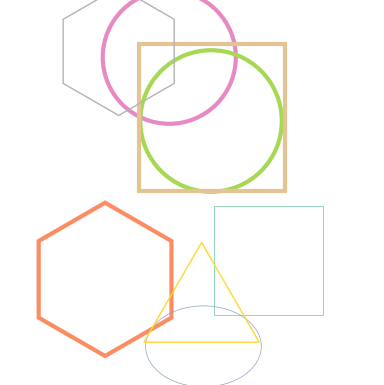[{"shape": "square", "thickness": 0.5, "radius": 0.71, "center": [0.698, 0.324]}, {"shape": "hexagon", "thickness": 3, "radius": 1.0, "center": [0.273, 0.274]}, {"shape": "oval", "thickness": 0.5, "radius": 0.75, "center": [0.528, 0.1]}, {"shape": "circle", "thickness": 3, "radius": 0.86, "center": [0.44, 0.851]}, {"shape": "circle", "thickness": 3, "radius": 0.92, "center": [0.548, 0.686]}, {"shape": "triangle", "thickness": 1, "radius": 0.86, "center": [0.524, 0.198]}, {"shape": "square", "thickness": 3, "radius": 0.95, "center": [0.55, 0.695]}, {"shape": "hexagon", "thickness": 1, "radius": 0.83, "center": [0.308, 0.867]}]